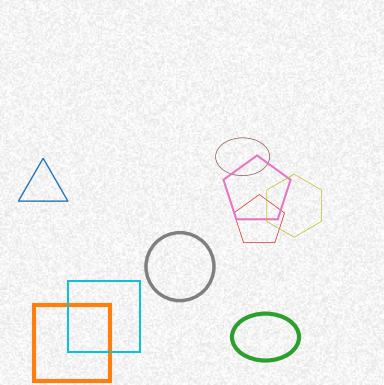[{"shape": "triangle", "thickness": 1, "radius": 0.37, "center": [0.112, 0.515]}, {"shape": "square", "thickness": 3, "radius": 0.49, "center": [0.187, 0.11]}, {"shape": "oval", "thickness": 3, "radius": 0.44, "center": [0.69, 0.125]}, {"shape": "pentagon", "thickness": 0.5, "radius": 0.35, "center": [0.673, 0.426]}, {"shape": "oval", "thickness": 0.5, "radius": 0.35, "center": [0.63, 0.593]}, {"shape": "pentagon", "thickness": 1.5, "radius": 0.46, "center": [0.668, 0.505]}, {"shape": "circle", "thickness": 2.5, "radius": 0.44, "center": [0.467, 0.307]}, {"shape": "hexagon", "thickness": 0.5, "radius": 0.41, "center": [0.764, 0.466]}, {"shape": "square", "thickness": 1.5, "radius": 0.46, "center": [0.27, 0.178]}]